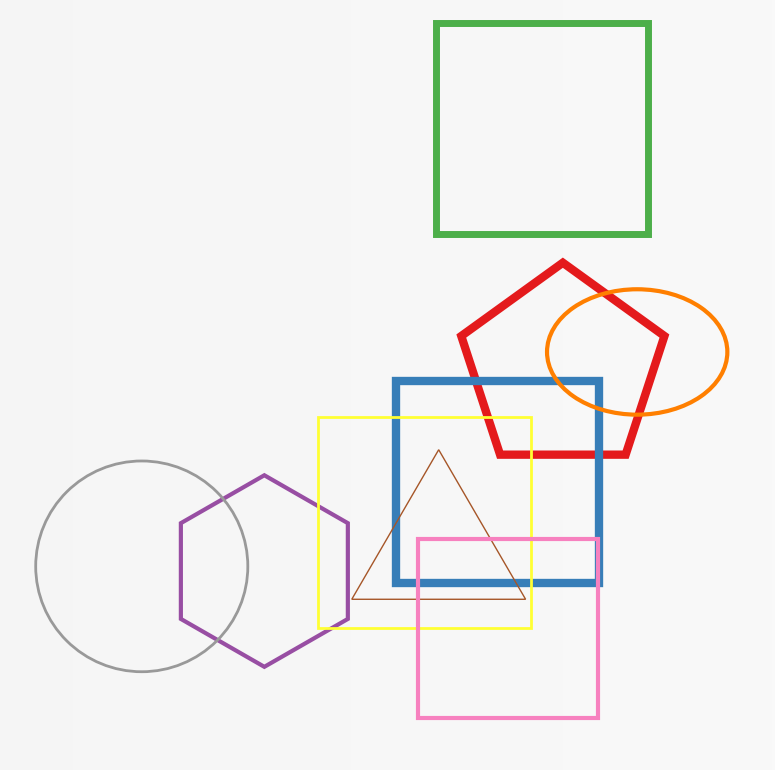[{"shape": "pentagon", "thickness": 3, "radius": 0.69, "center": [0.726, 0.521]}, {"shape": "square", "thickness": 3, "radius": 0.65, "center": [0.642, 0.374]}, {"shape": "square", "thickness": 2.5, "radius": 0.68, "center": [0.699, 0.833]}, {"shape": "hexagon", "thickness": 1.5, "radius": 0.62, "center": [0.341, 0.258]}, {"shape": "oval", "thickness": 1.5, "radius": 0.58, "center": [0.822, 0.543]}, {"shape": "square", "thickness": 1, "radius": 0.69, "center": [0.548, 0.321]}, {"shape": "triangle", "thickness": 0.5, "radius": 0.65, "center": [0.566, 0.286]}, {"shape": "square", "thickness": 1.5, "radius": 0.58, "center": [0.656, 0.184]}, {"shape": "circle", "thickness": 1, "radius": 0.68, "center": [0.183, 0.264]}]